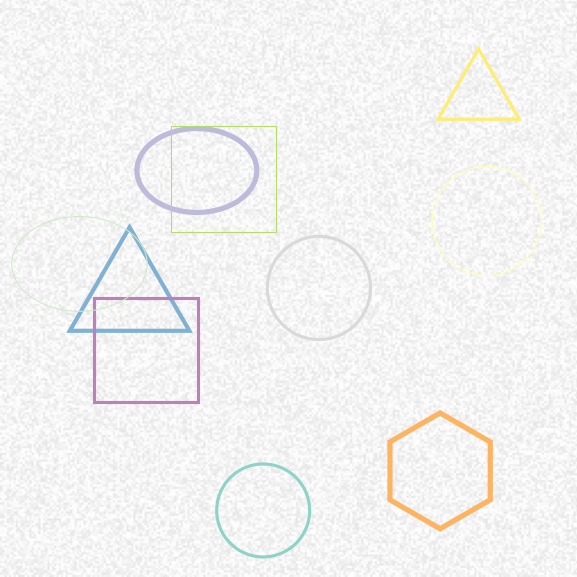[{"shape": "circle", "thickness": 1.5, "radius": 0.4, "center": [0.456, 0.115]}, {"shape": "circle", "thickness": 0.5, "radius": 0.47, "center": [0.843, 0.617]}, {"shape": "oval", "thickness": 2.5, "radius": 0.52, "center": [0.341, 0.704]}, {"shape": "triangle", "thickness": 2, "radius": 0.6, "center": [0.224, 0.486]}, {"shape": "hexagon", "thickness": 2.5, "radius": 0.5, "center": [0.762, 0.184]}, {"shape": "square", "thickness": 0.5, "radius": 0.46, "center": [0.387, 0.689]}, {"shape": "circle", "thickness": 1.5, "radius": 0.45, "center": [0.552, 0.5]}, {"shape": "square", "thickness": 1.5, "radius": 0.45, "center": [0.253, 0.393]}, {"shape": "oval", "thickness": 0.5, "radius": 0.59, "center": [0.138, 0.542]}, {"shape": "triangle", "thickness": 1.5, "radius": 0.41, "center": [0.829, 0.833]}]